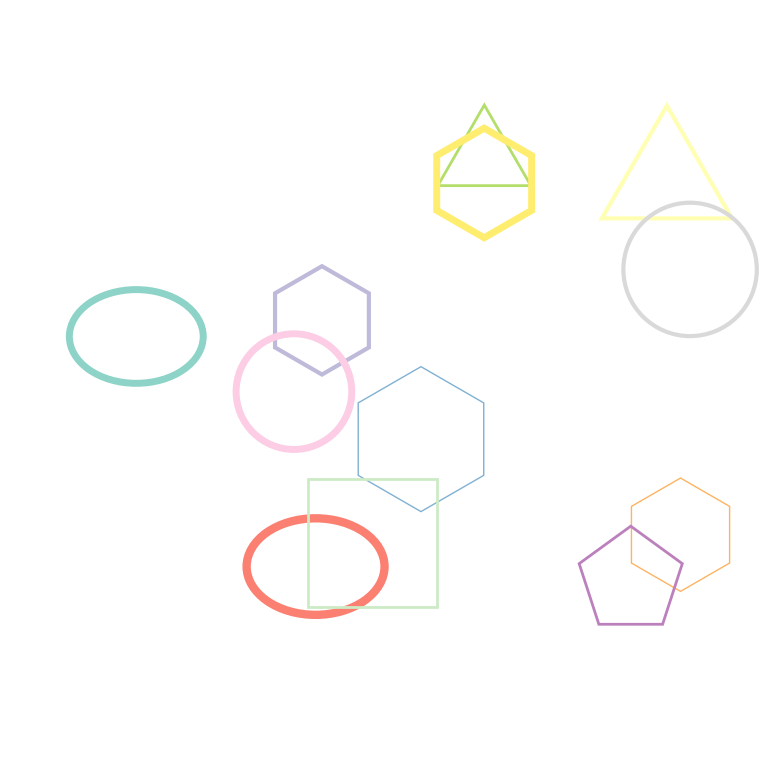[{"shape": "oval", "thickness": 2.5, "radius": 0.43, "center": [0.177, 0.563]}, {"shape": "triangle", "thickness": 1.5, "radius": 0.49, "center": [0.866, 0.765]}, {"shape": "hexagon", "thickness": 1.5, "radius": 0.35, "center": [0.418, 0.584]}, {"shape": "oval", "thickness": 3, "radius": 0.45, "center": [0.41, 0.264]}, {"shape": "hexagon", "thickness": 0.5, "radius": 0.47, "center": [0.547, 0.43]}, {"shape": "hexagon", "thickness": 0.5, "radius": 0.37, "center": [0.884, 0.306]}, {"shape": "triangle", "thickness": 1, "radius": 0.35, "center": [0.629, 0.794]}, {"shape": "circle", "thickness": 2.5, "radius": 0.38, "center": [0.382, 0.491]}, {"shape": "circle", "thickness": 1.5, "radius": 0.43, "center": [0.896, 0.65]}, {"shape": "pentagon", "thickness": 1, "radius": 0.35, "center": [0.819, 0.246]}, {"shape": "square", "thickness": 1, "radius": 0.42, "center": [0.484, 0.295]}, {"shape": "hexagon", "thickness": 2.5, "radius": 0.36, "center": [0.629, 0.762]}]